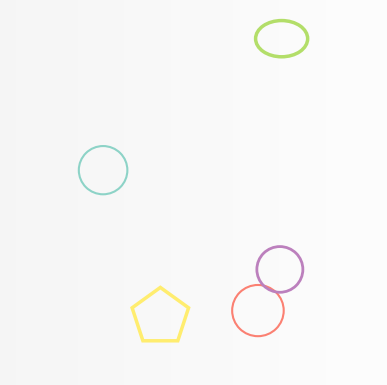[{"shape": "circle", "thickness": 1.5, "radius": 0.31, "center": [0.266, 0.558]}, {"shape": "circle", "thickness": 1.5, "radius": 0.33, "center": [0.666, 0.193]}, {"shape": "oval", "thickness": 2.5, "radius": 0.34, "center": [0.727, 0.9]}, {"shape": "circle", "thickness": 2, "radius": 0.3, "center": [0.722, 0.3]}, {"shape": "pentagon", "thickness": 2.5, "radius": 0.38, "center": [0.414, 0.177]}]